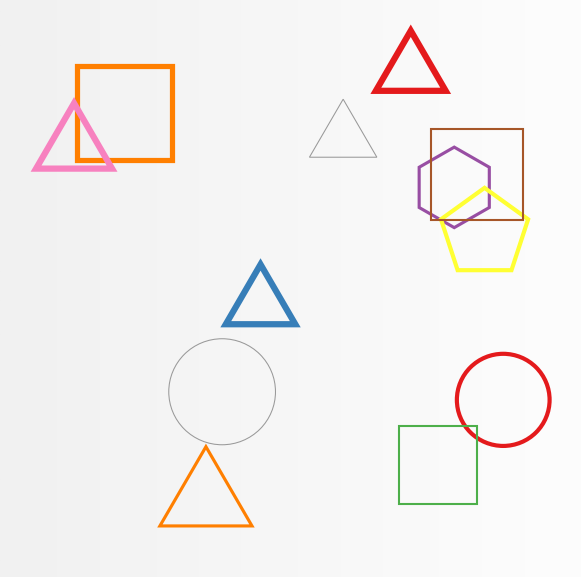[{"shape": "triangle", "thickness": 3, "radius": 0.35, "center": [0.707, 0.877]}, {"shape": "circle", "thickness": 2, "radius": 0.4, "center": [0.866, 0.307]}, {"shape": "triangle", "thickness": 3, "radius": 0.35, "center": [0.448, 0.472]}, {"shape": "square", "thickness": 1, "radius": 0.34, "center": [0.754, 0.194]}, {"shape": "hexagon", "thickness": 1.5, "radius": 0.35, "center": [0.781, 0.675]}, {"shape": "triangle", "thickness": 1.5, "radius": 0.46, "center": [0.354, 0.134]}, {"shape": "square", "thickness": 2.5, "radius": 0.41, "center": [0.214, 0.803]}, {"shape": "pentagon", "thickness": 2, "radius": 0.39, "center": [0.834, 0.595]}, {"shape": "square", "thickness": 1, "radius": 0.39, "center": [0.821, 0.697]}, {"shape": "triangle", "thickness": 3, "radius": 0.38, "center": [0.127, 0.745]}, {"shape": "circle", "thickness": 0.5, "radius": 0.46, "center": [0.382, 0.321]}, {"shape": "triangle", "thickness": 0.5, "radius": 0.33, "center": [0.59, 0.76]}]